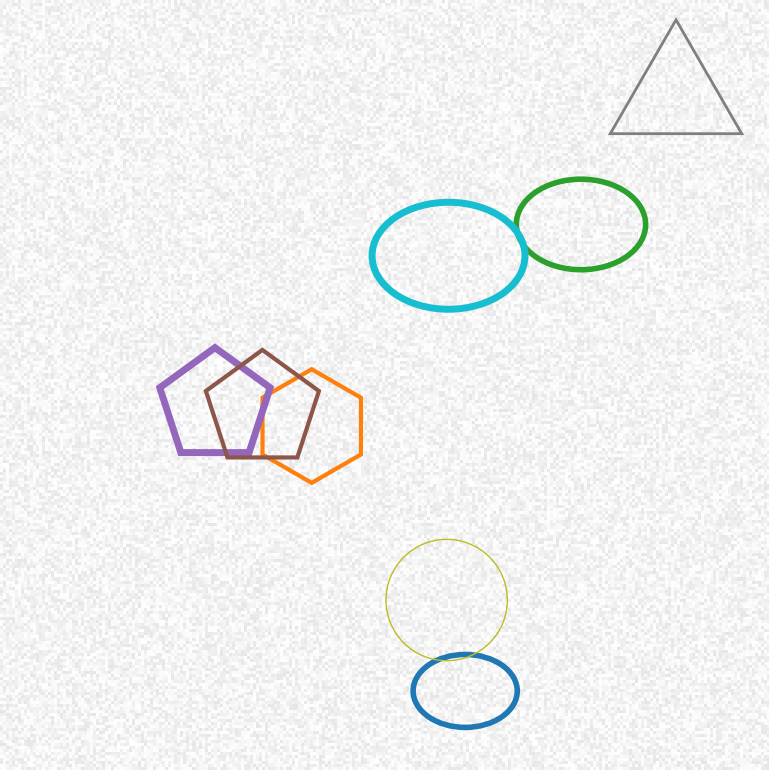[{"shape": "oval", "thickness": 2, "radius": 0.34, "center": [0.604, 0.103]}, {"shape": "hexagon", "thickness": 1.5, "radius": 0.37, "center": [0.405, 0.447]}, {"shape": "oval", "thickness": 2, "radius": 0.42, "center": [0.754, 0.709]}, {"shape": "pentagon", "thickness": 2.5, "radius": 0.38, "center": [0.279, 0.473]}, {"shape": "pentagon", "thickness": 1.5, "radius": 0.39, "center": [0.341, 0.468]}, {"shape": "triangle", "thickness": 1, "radius": 0.49, "center": [0.878, 0.876]}, {"shape": "circle", "thickness": 0.5, "radius": 0.39, "center": [0.58, 0.221]}, {"shape": "oval", "thickness": 2.5, "radius": 0.5, "center": [0.582, 0.668]}]